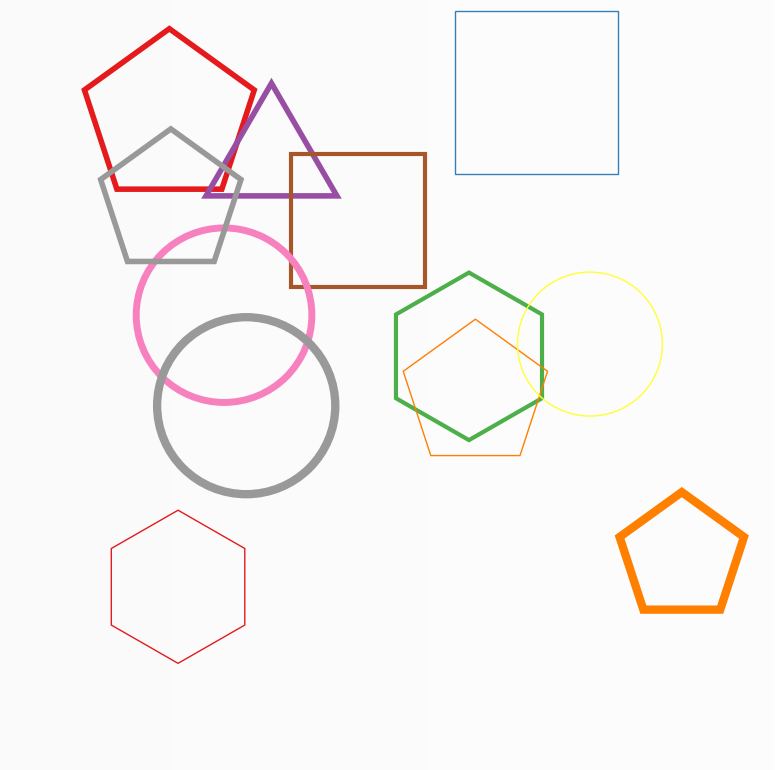[{"shape": "hexagon", "thickness": 0.5, "radius": 0.5, "center": [0.23, 0.238]}, {"shape": "pentagon", "thickness": 2, "radius": 0.58, "center": [0.219, 0.848]}, {"shape": "square", "thickness": 0.5, "radius": 0.53, "center": [0.692, 0.88]}, {"shape": "hexagon", "thickness": 1.5, "radius": 0.54, "center": [0.605, 0.537]}, {"shape": "triangle", "thickness": 2, "radius": 0.49, "center": [0.35, 0.794]}, {"shape": "pentagon", "thickness": 0.5, "radius": 0.49, "center": [0.613, 0.488]}, {"shape": "pentagon", "thickness": 3, "radius": 0.42, "center": [0.88, 0.277]}, {"shape": "circle", "thickness": 0.5, "radius": 0.47, "center": [0.761, 0.553]}, {"shape": "square", "thickness": 1.5, "radius": 0.43, "center": [0.462, 0.714]}, {"shape": "circle", "thickness": 2.5, "radius": 0.57, "center": [0.289, 0.591]}, {"shape": "circle", "thickness": 3, "radius": 0.57, "center": [0.318, 0.473]}, {"shape": "pentagon", "thickness": 2, "radius": 0.48, "center": [0.22, 0.737]}]